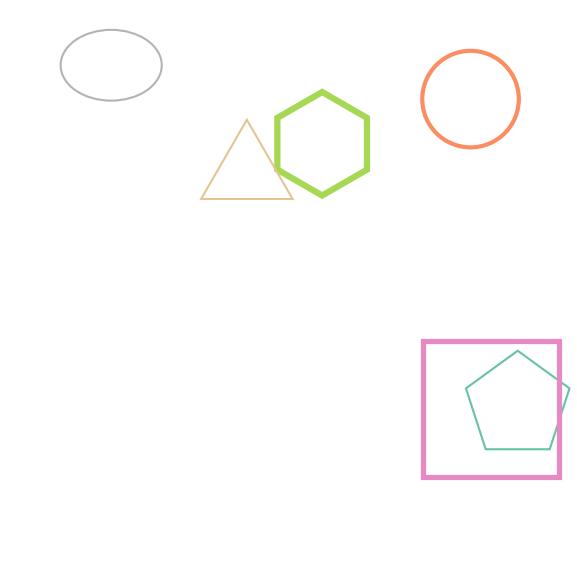[{"shape": "pentagon", "thickness": 1, "radius": 0.47, "center": [0.896, 0.297]}, {"shape": "circle", "thickness": 2, "radius": 0.42, "center": [0.815, 0.828]}, {"shape": "square", "thickness": 2.5, "radius": 0.59, "center": [0.851, 0.292]}, {"shape": "hexagon", "thickness": 3, "radius": 0.45, "center": [0.558, 0.75]}, {"shape": "triangle", "thickness": 1, "radius": 0.46, "center": [0.427, 0.7]}, {"shape": "oval", "thickness": 1, "radius": 0.44, "center": [0.193, 0.886]}]